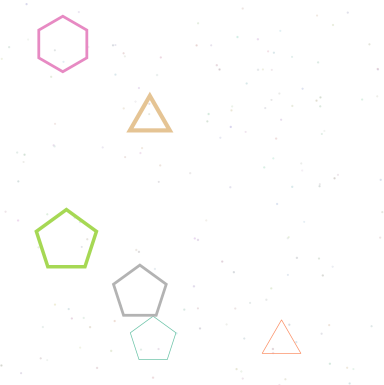[{"shape": "pentagon", "thickness": 0.5, "radius": 0.31, "center": [0.398, 0.116]}, {"shape": "triangle", "thickness": 0.5, "radius": 0.29, "center": [0.731, 0.111]}, {"shape": "hexagon", "thickness": 2, "radius": 0.36, "center": [0.163, 0.886]}, {"shape": "pentagon", "thickness": 2.5, "radius": 0.41, "center": [0.172, 0.374]}, {"shape": "triangle", "thickness": 3, "radius": 0.3, "center": [0.389, 0.691]}, {"shape": "pentagon", "thickness": 2, "radius": 0.36, "center": [0.363, 0.239]}]